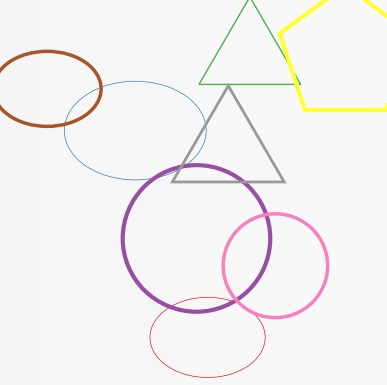[{"shape": "oval", "thickness": 0.5, "radius": 0.74, "center": [0.536, 0.124]}, {"shape": "oval", "thickness": 0.5, "radius": 0.92, "center": [0.349, 0.661]}, {"shape": "triangle", "thickness": 1, "radius": 0.76, "center": [0.645, 0.857]}, {"shape": "circle", "thickness": 3, "radius": 0.95, "center": [0.507, 0.381]}, {"shape": "pentagon", "thickness": 3, "radius": 0.89, "center": [0.891, 0.858]}, {"shape": "oval", "thickness": 2.5, "radius": 0.7, "center": [0.122, 0.769]}, {"shape": "circle", "thickness": 2.5, "radius": 0.67, "center": [0.711, 0.31]}, {"shape": "triangle", "thickness": 2, "radius": 0.83, "center": [0.589, 0.611]}]